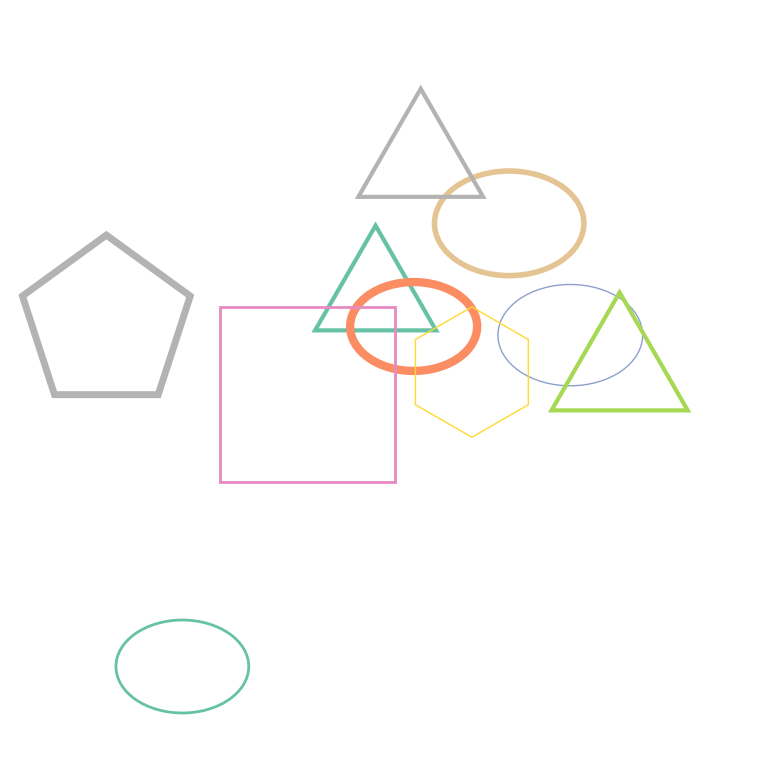[{"shape": "triangle", "thickness": 1.5, "radius": 0.45, "center": [0.488, 0.616]}, {"shape": "oval", "thickness": 1, "radius": 0.43, "center": [0.237, 0.134]}, {"shape": "oval", "thickness": 3, "radius": 0.41, "center": [0.537, 0.576]}, {"shape": "oval", "thickness": 0.5, "radius": 0.47, "center": [0.741, 0.565]}, {"shape": "square", "thickness": 1, "radius": 0.57, "center": [0.4, 0.488]}, {"shape": "triangle", "thickness": 1.5, "radius": 0.51, "center": [0.805, 0.518]}, {"shape": "hexagon", "thickness": 0.5, "radius": 0.42, "center": [0.613, 0.517]}, {"shape": "oval", "thickness": 2, "radius": 0.49, "center": [0.661, 0.71]}, {"shape": "pentagon", "thickness": 2.5, "radius": 0.57, "center": [0.138, 0.58]}, {"shape": "triangle", "thickness": 1.5, "radius": 0.47, "center": [0.546, 0.791]}]